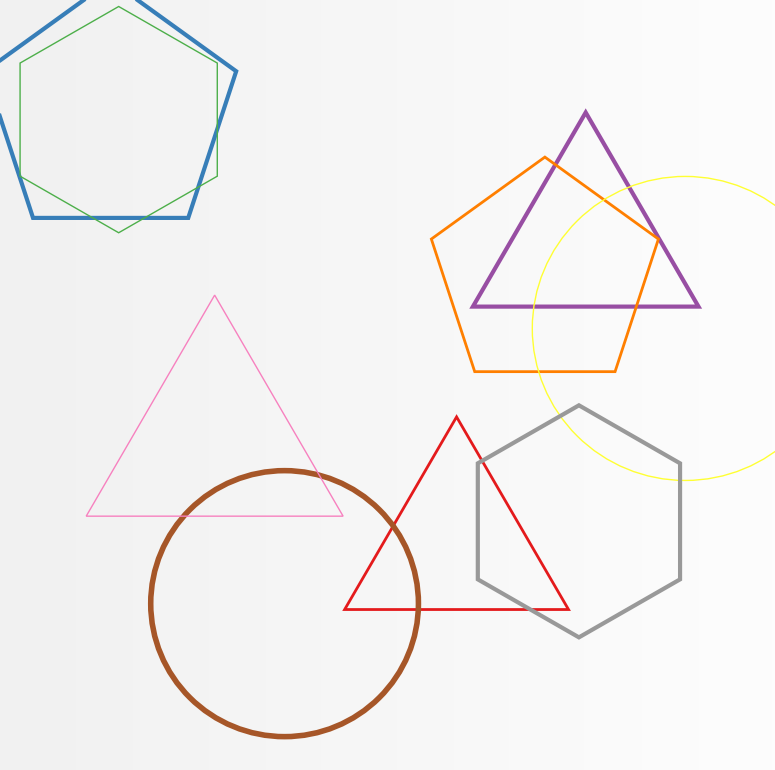[{"shape": "triangle", "thickness": 1, "radius": 0.83, "center": [0.589, 0.292]}, {"shape": "pentagon", "thickness": 1.5, "radius": 0.85, "center": [0.143, 0.855]}, {"shape": "hexagon", "thickness": 0.5, "radius": 0.73, "center": [0.153, 0.845]}, {"shape": "triangle", "thickness": 1.5, "radius": 0.84, "center": [0.756, 0.686]}, {"shape": "pentagon", "thickness": 1, "radius": 0.77, "center": [0.703, 0.642]}, {"shape": "circle", "thickness": 0.5, "radius": 0.99, "center": [0.884, 0.573]}, {"shape": "circle", "thickness": 2, "radius": 0.86, "center": [0.367, 0.216]}, {"shape": "triangle", "thickness": 0.5, "radius": 0.96, "center": [0.277, 0.425]}, {"shape": "hexagon", "thickness": 1.5, "radius": 0.75, "center": [0.747, 0.323]}]